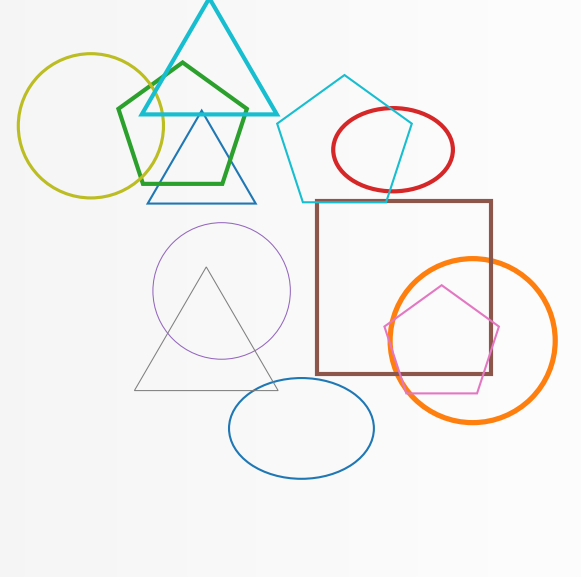[{"shape": "triangle", "thickness": 1, "radius": 0.54, "center": [0.347, 0.7]}, {"shape": "oval", "thickness": 1, "radius": 0.62, "center": [0.519, 0.257]}, {"shape": "circle", "thickness": 2.5, "radius": 0.71, "center": [0.813, 0.409]}, {"shape": "pentagon", "thickness": 2, "radius": 0.58, "center": [0.314, 0.775]}, {"shape": "oval", "thickness": 2, "radius": 0.51, "center": [0.676, 0.74]}, {"shape": "circle", "thickness": 0.5, "radius": 0.59, "center": [0.381, 0.495]}, {"shape": "square", "thickness": 2, "radius": 0.75, "center": [0.695, 0.501]}, {"shape": "pentagon", "thickness": 1, "radius": 0.52, "center": [0.76, 0.402]}, {"shape": "triangle", "thickness": 0.5, "radius": 0.71, "center": [0.355, 0.394]}, {"shape": "circle", "thickness": 1.5, "radius": 0.62, "center": [0.156, 0.781]}, {"shape": "pentagon", "thickness": 1, "radius": 0.61, "center": [0.593, 0.747]}, {"shape": "triangle", "thickness": 2, "radius": 0.67, "center": [0.36, 0.868]}]